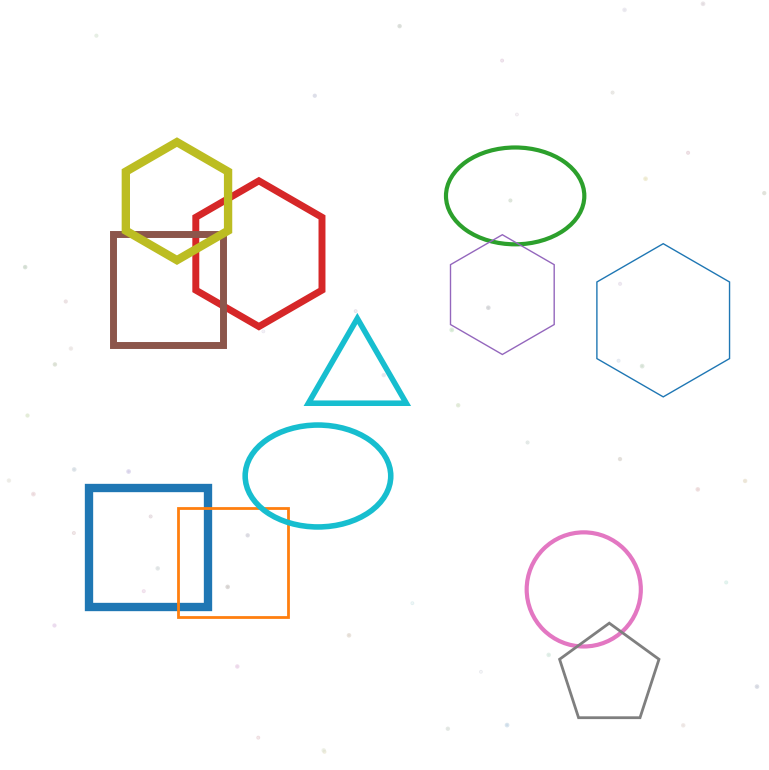[{"shape": "square", "thickness": 3, "radius": 0.39, "center": [0.193, 0.289]}, {"shape": "hexagon", "thickness": 0.5, "radius": 0.5, "center": [0.861, 0.584]}, {"shape": "square", "thickness": 1, "radius": 0.35, "center": [0.302, 0.269]}, {"shape": "oval", "thickness": 1.5, "radius": 0.45, "center": [0.669, 0.746]}, {"shape": "hexagon", "thickness": 2.5, "radius": 0.47, "center": [0.336, 0.671]}, {"shape": "hexagon", "thickness": 0.5, "radius": 0.39, "center": [0.652, 0.617]}, {"shape": "square", "thickness": 2.5, "radius": 0.36, "center": [0.218, 0.624]}, {"shape": "circle", "thickness": 1.5, "radius": 0.37, "center": [0.758, 0.235]}, {"shape": "pentagon", "thickness": 1, "radius": 0.34, "center": [0.791, 0.123]}, {"shape": "hexagon", "thickness": 3, "radius": 0.38, "center": [0.23, 0.739]}, {"shape": "oval", "thickness": 2, "radius": 0.47, "center": [0.413, 0.382]}, {"shape": "triangle", "thickness": 2, "radius": 0.37, "center": [0.464, 0.513]}]